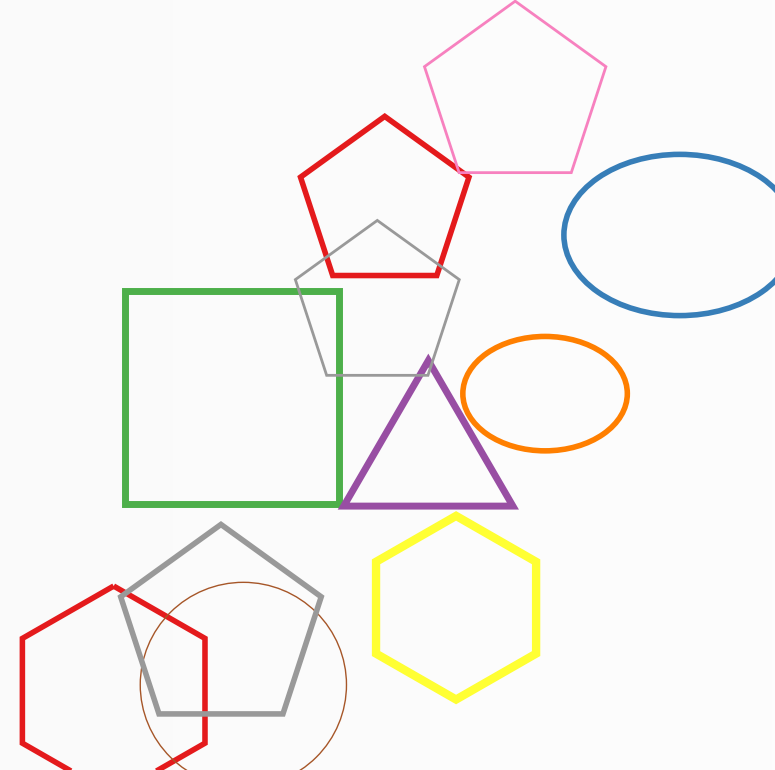[{"shape": "pentagon", "thickness": 2, "radius": 0.57, "center": [0.496, 0.735]}, {"shape": "hexagon", "thickness": 2, "radius": 0.68, "center": [0.147, 0.103]}, {"shape": "oval", "thickness": 2, "radius": 0.75, "center": [0.877, 0.695]}, {"shape": "square", "thickness": 2.5, "radius": 0.69, "center": [0.299, 0.484]}, {"shape": "triangle", "thickness": 2.5, "radius": 0.63, "center": [0.553, 0.406]}, {"shape": "oval", "thickness": 2, "radius": 0.53, "center": [0.703, 0.489]}, {"shape": "hexagon", "thickness": 3, "radius": 0.6, "center": [0.588, 0.211]}, {"shape": "circle", "thickness": 0.5, "radius": 0.67, "center": [0.314, 0.111]}, {"shape": "pentagon", "thickness": 1, "radius": 0.62, "center": [0.665, 0.875]}, {"shape": "pentagon", "thickness": 1, "radius": 0.56, "center": [0.487, 0.603]}, {"shape": "pentagon", "thickness": 2, "radius": 0.68, "center": [0.285, 0.183]}]